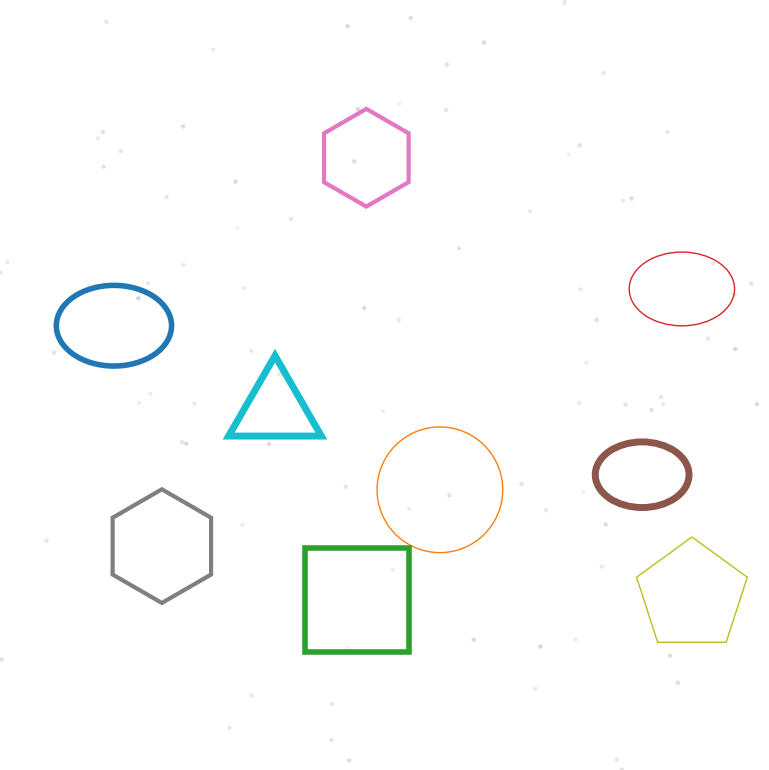[{"shape": "oval", "thickness": 2, "radius": 0.37, "center": [0.148, 0.577]}, {"shape": "circle", "thickness": 0.5, "radius": 0.41, "center": [0.571, 0.364]}, {"shape": "square", "thickness": 2, "radius": 0.34, "center": [0.464, 0.22]}, {"shape": "oval", "thickness": 0.5, "radius": 0.34, "center": [0.886, 0.625]}, {"shape": "oval", "thickness": 2.5, "radius": 0.3, "center": [0.834, 0.383]}, {"shape": "hexagon", "thickness": 1.5, "radius": 0.32, "center": [0.476, 0.795]}, {"shape": "hexagon", "thickness": 1.5, "radius": 0.37, "center": [0.21, 0.291]}, {"shape": "pentagon", "thickness": 0.5, "radius": 0.38, "center": [0.899, 0.227]}, {"shape": "triangle", "thickness": 2.5, "radius": 0.35, "center": [0.357, 0.468]}]